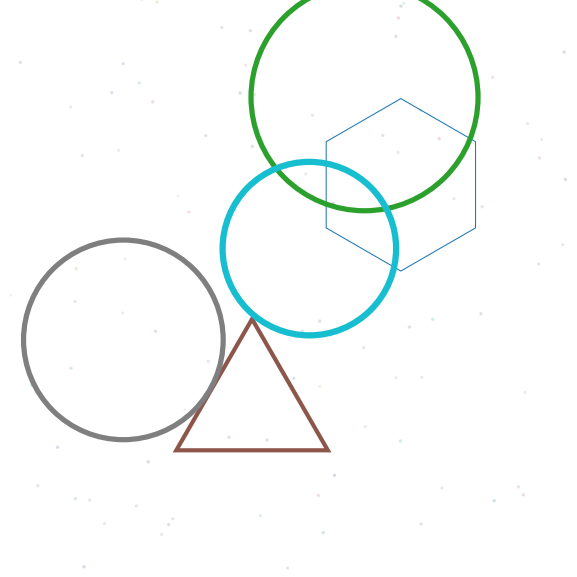[{"shape": "hexagon", "thickness": 0.5, "radius": 0.75, "center": [0.694, 0.679]}, {"shape": "circle", "thickness": 2.5, "radius": 0.98, "center": [0.631, 0.831]}, {"shape": "triangle", "thickness": 2, "radius": 0.76, "center": [0.436, 0.295]}, {"shape": "circle", "thickness": 2.5, "radius": 0.86, "center": [0.214, 0.411]}, {"shape": "circle", "thickness": 3, "radius": 0.75, "center": [0.536, 0.569]}]